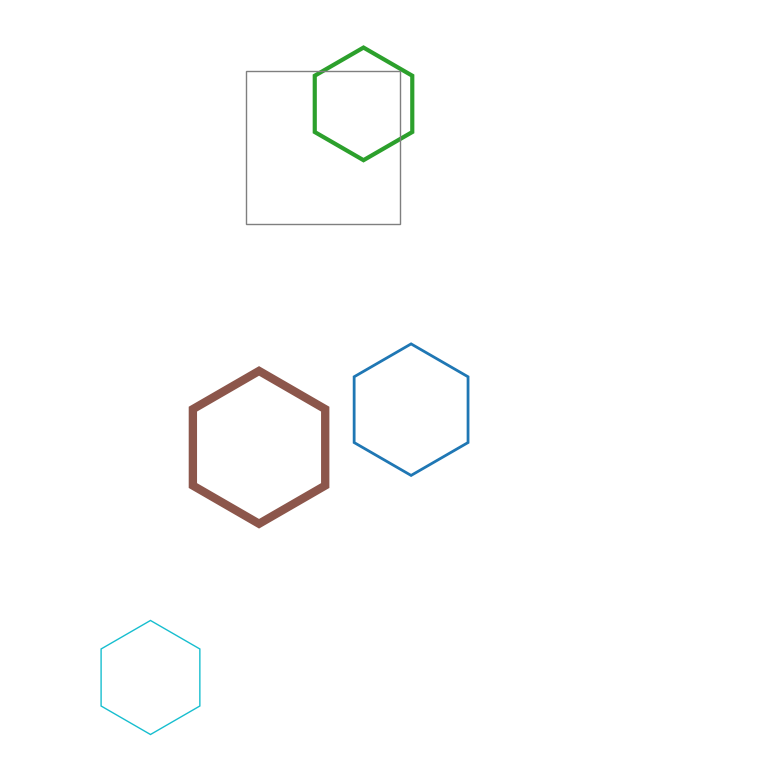[{"shape": "hexagon", "thickness": 1, "radius": 0.43, "center": [0.534, 0.468]}, {"shape": "hexagon", "thickness": 1.5, "radius": 0.37, "center": [0.472, 0.865]}, {"shape": "hexagon", "thickness": 3, "radius": 0.5, "center": [0.336, 0.419]}, {"shape": "square", "thickness": 0.5, "radius": 0.5, "center": [0.42, 0.809]}, {"shape": "hexagon", "thickness": 0.5, "radius": 0.37, "center": [0.195, 0.12]}]